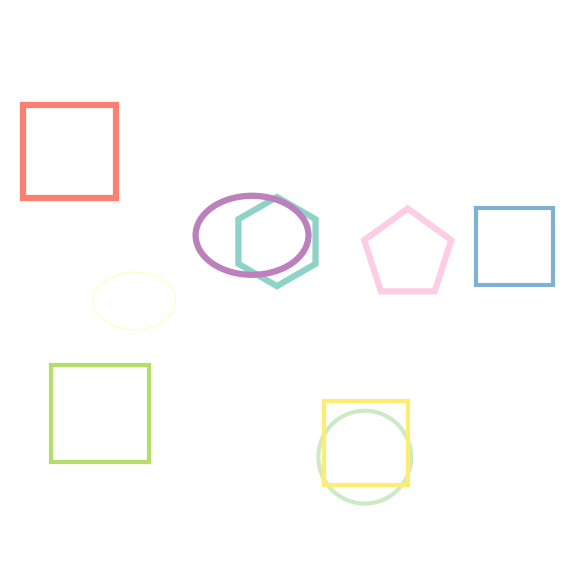[{"shape": "hexagon", "thickness": 3, "radius": 0.39, "center": [0.48, 0.581]}, {"shape": "oval", "thickness": 0.5, "radius": 0.36, "center": [0.233, 0.478]}, {"shape": "square", "thickness": 3, "radius": 0.4, "center": [0.12, 0.737]}, {"shape": "square", "thickness": 2, "radius": 0.33, "center": [0.89, 0.572]}, {"shape": "square", "thickness": 2, "radius": 0.42, "center": [0.173, 0.283]}, {"shape": "pentagon", "thickness": 3, "radius": 0.4, "center": [0.706, 0.559]}, {"shape": "oval", "thickness": 3, "radius": 0.49, "center": [0.436, 0.592]}, {"shape": "circle", "thickness": 2, "radius": 0.4, "center": [0.632, 0.208]}, {"shape": "square", "thickness": 2, "radius": 0.37, "center": [0.633, 0.232]}]